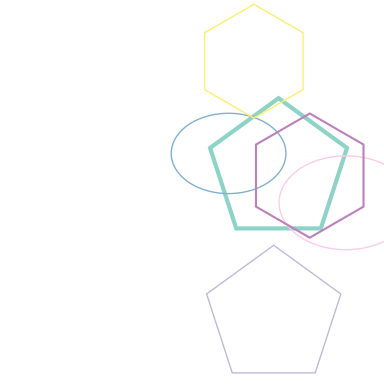[{"shape": "pentagon", "thickness": 3, "radius": 0.93, "center": [0.723, 0.558]}, {"shape": "pentagon", "thickness": 1, "radius": 0.92, "center": [0.711, 0.18]}, {"shape": "oval", "thickness": 1, "radius": 0.74, "center": [0.594, 0.601]}, {"shape": "oval", "thickness": 1, "radius": 0.87, "center": [0.899, 0.473]}, {"shape": "hexagon", "thickness": 1.5, "radius": 0.81, "center": [0.805, 0.544]}, {"shape": "hexagon", "thickness": 1, "radius": 0.74, "center": [0.659, 0.841]}]